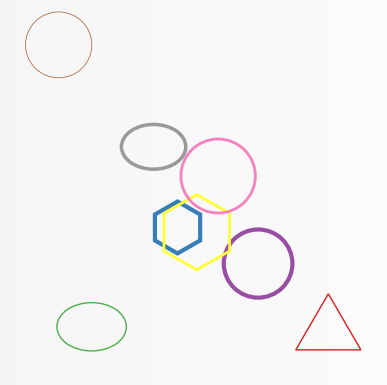[{"shape": "triangle", "thickness": 1, "radius": 0.49, "center": [0.847, 0.14]}, {"shape": "hexagon", "thickness": 3, "radius": 0.34, "center": [0.458, 0.409]}, {"shape": "oval", "thickness": 1, "radius": 0.45, "center": [0.237, 0.151]}, {"shape": "circle", "thickness": 3, "radius": 0.44, "center": [0.666, 0.315]}, {"shape": "hexagon", "thickness": 2, "radius": 0.49, "center": [0.508, 0.397]}, {"shape": "circle", "thickness": 0.5, "radius": 0.43, "center": [0.151, 0.883]}, {"shape": "circle", "thickness": 2, "radius": 0.48, "center": [0.563, 0.543]}, {"shape": "oval", "thickness": 2.5, "radius": 0.42, "center": [0.396, 0.619]}]